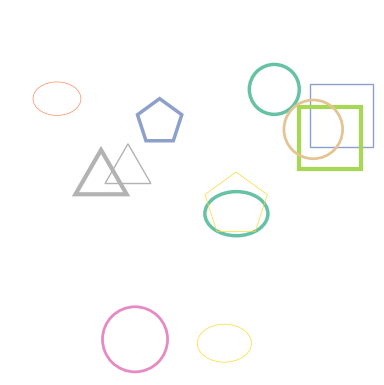[{"shape": "oval", "thickness": 2.5, "radius": 0.41, "center": [0.614, 0.445]}, {"shape": "circle", "thickness": 2.5, "radius": 0.32, "center": [0.712, 0.768]}, {"shape": "oval", "thickness": 0.5, "radius": 0.31, "center": [0.148, 0.744]}, {"shape": "square", "thickness": 1, "radius": 0.41, "center": [0.887, 0.7]}, {"shape": "pentagon", "thickness": 2.5, "radius": 0.3, "center": [0.415, 0.683]}, {"shape": "circle", "thickness": 2, "radius": 0.42, "center": [0.351, 0.119]}, {"shape": "square", "thickness": 3, "radius": 0.4, "center": [0.857, 0.641]}, {"shape": "oval", "thickness": 0.5, "radius": 0.35, "center": [0.583, 0.109]}, {"shape": "pentagon", "thickness": 0.5, "radius": 0.43, "center": [0.613, 0.468]}, {"shape": "circle", "thickness": 2, "radius": 0.38, "center": [0.814, 0.664]}, {"shape": "triangle", "thickness": 3, "radius": 0.38, "center": [0.262, 0.534]}, {"shape": "triangle", "thickness": 1, "radius": 0.34, "center": [0.332, 0.558]}]